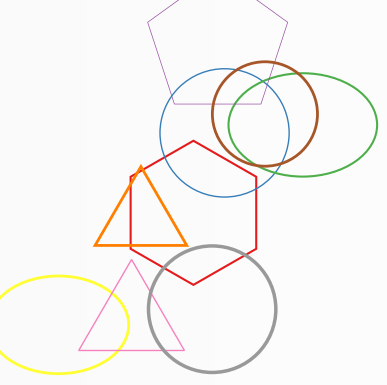[{"shape": "hexagon", "thickness": 1.5, "radius": 0.94, "center": [0.499, 0.447]}, {"shape": "circle", "thickness": 1, "radius": 0.83, "center": [0.58, 0.655]}, {"shape": "oval", "thickness": 1.5, "radius": 0.96, "center": [0.781, 0.676]}, {"shape": "pentagon", "thickness": 0.5, "radius": 0.95, "center": [0.562, 0.883]}, {"shape": "triangle", "thickness": 2, "radius": 0.68, "center": [0.364, 0.431]}, {"shape": "oval", "thickness": 2, "radius": 0.91, "center": [0.151, 0.156]}, {"shape": "circle", "thickness": 2, "radius": 0.68, "center": [0.684, 0.704]}, {"shape": "triangle", "thickness": 1, "radius": 0.79, "center": [0.34, 0.168]}, {"shape": "circle", "thickness": 2.5, "radius": 0.82, "center": [0.548, 0.197]}]